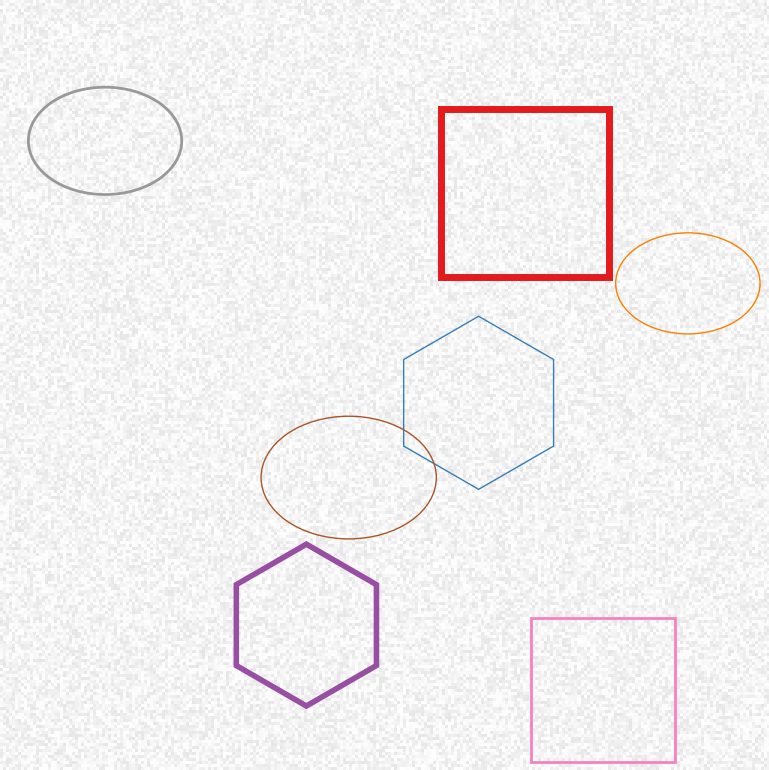[{"shape": "square", "thickness": 2.5, "radius": 0.55, "center": [0.682, 0.749]}, {"shape": "hexagon", "thickness": 0.5, "radius": 0.56, "center": [0.622, 0.477]}, {"shape": "hexagon", "thickness": 2, "radius": 0.53, "center": [0.398, 0.188]}, {"shape": "oval", "thickness": 0.5, "radius": 0.47, "center": [0.893, 0.632]}, {"shape": "oval", "thickness": 0.5, "radius": 0.57, "center": [0.453, 0.38]}, {"shape": "square", "thickness": 1, "radius": 0.47, "center": [0.783, 0.104]}, {"shape": "oval", "thickness": 1, "radius": 0.5, "center": [0.136, 0.817]}]